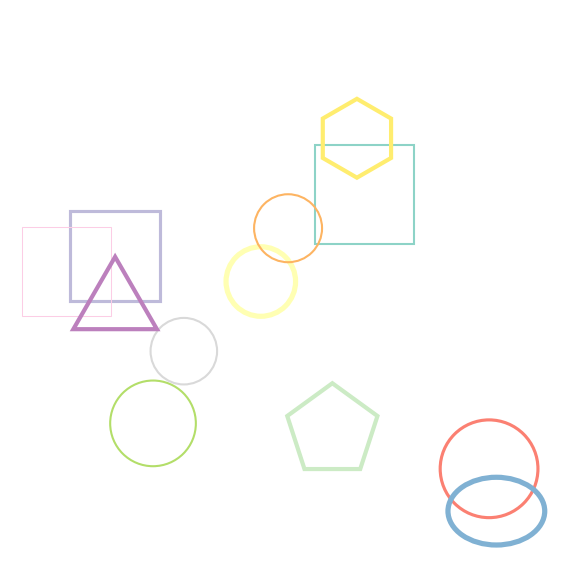[{"shape": "square", "thickness": 1, "radius": 0.43, "center": [0.632, 0.662]}, {"shape": "circle", "thickness": 2.5, "radius": 0.3, "center": [0.452, 0.512]}, {"shape": "square", "thickness": 1.5, "radius": 0.39, "center": [0.199, 0.555]}, {"shape": "circle", "thickness": 1.5, "radius": 0.42, "center": [0.847, 0.187]}, {"shape": "oval", "thickness": 2.5, "radius": 0.42, "center": [0.859, 0.114]}, {"shape": "circle", "thickness": 1, "radius": 0.29, "center": [0.499, 0.604]}, {"shape": "circle", "thickness": 1, "radius": 0.37, "center": [0.265, 0.266]}, {"shape": "square", "thickness": 0.5, "radius": 0.39, "center": [0.116, 0.53]}, {"shape": "circle", "thickness": 1, "radius": 0.29, "center": [0.318, 0.391]}, {"shape": "triangle", "thickness": 2, "radius": 0.42, "center": [0.199, 0.471]}, {"shape": "pentagon", "thickness": 2, "radius": 0.41, "center": [0.575, 0.253]}, {"shape": "hexagon", "thickness": 2, "radius": 0.34, "center": [0.618, 0.76]}]